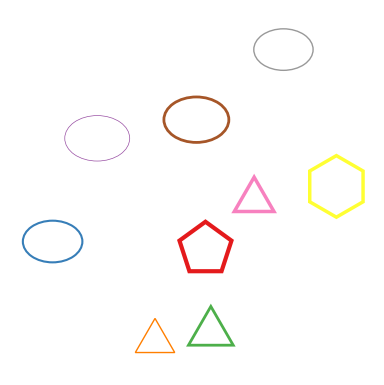[{"shape": "pentagon", "thickness": 3, "radius": 0.36, "center": [0.534, 0.353]}, {"shape": "oval", "thickness": 1.5, "radius": 0.39, "center": [0.137, 0.373]}, {"shape": "triangle", "thickness": 2, "radius": 0.34, "center": [0.548, 0.137]}, {"shape": "oval", "thickness": 0.5, "radius": 0.42, "center": [0.253, 0.641]}, {"shape": "triangle", "thickness": 1, "radius": 0.3, "center": [0.403, 0.114]}, {"shape": "hexagon", "thickness": 2.5, "radius": 0.4, "center": [0.874, 0.516]}, {"shape": "oval", "thickness": 2, "radius": 0.42, "center": [0.51, 0.689]}, {"shape": "triangle", "thickness": 2.5, "radius": 0.3, "center": [0.66, 0.48]}, {"shape": "oval", "thickness": 1, "radius": 0.39, "center": [0.736, 0.871]}]